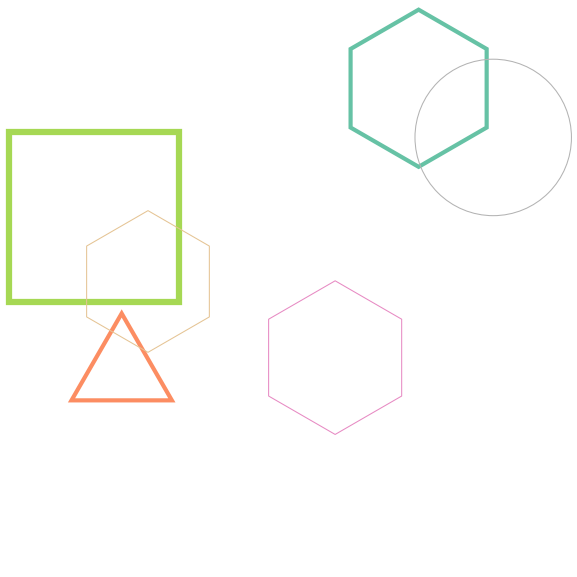[{"shape": "hexagon", "thickness": 2, "radius": 0.68, "center": [0.725, 0.846]}, {"shape": "triangle", "thickness": 2, "radius": 0.5, "center": [0.211, 0.356]}, {"shape": "hexagon", "thickness": 0.5, "radius": 0.67, "center": [0.58, 0.38]}, {"shape": "square", "thickness": 3, "radius": 0.74, "center": [0.162, 0.623]}, {"shape": "hexagon", "thickness": 0.5, "radius": 0.61, "center": [0.256, 0.512]}, {"shape": "circle", "thickness": 0.5, "radius": 0.68, "center": [0.854, 0.761]}]